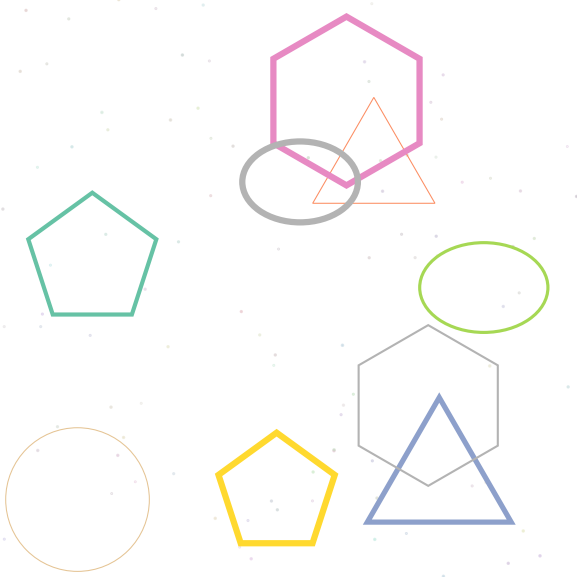[{"shape": "pentagon", "thickness": 2, "radius": 0.58, "center": [0.16, 0.549]}, {"shape": "triangle", "thickness": 0.5, "radius": 0.61, "center": [0.647, 0.708]}, {"shape": "triangle", "thickness": 2.5, "radius": 0.72, "center": [0.761, 0.167]}, {"shape": "hexagon", "thickness": 3, "radius": 0.73, "center": [0.6, 0.824]}, {"shape": "oval", "thickness": 1.5, "radius": 0.56, "center": [0.838, 0.501]}, {"shape": "pentagon", "thickness": 3, "radius": 0.53, "center": [0.479, 0.144]}, {"shape": "circle", "thickness": 0.5, "radius": 0.62, "center": [0.134, 0.134]}, {"shape": "oval", "thickness": 3, "radius": 0.5, "center": [0.52, 0.684]}, {"shape": "hexagon", "thickness": 1, "radius": 0.7, "center": [0.741, 0.297]}]